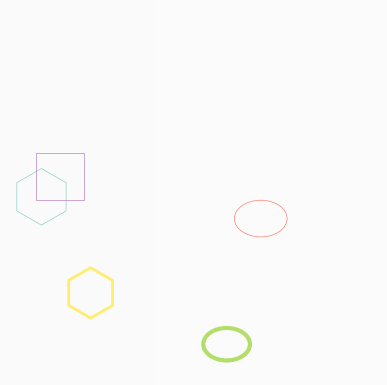[{"shape": "hexagon", "thickness": 0.5, "radius": 0.37, "center": [0.107, 0.489]}, {"shape": "oval", "thickness": 0.5, "radius": 0.34, "center": [0.673, 0.432]}, {"shape": "oval", "thickness": 3, "radius": 0.3, "center": [0.585, 0.106]}, {"shape": "square", "thickness": 0.5, "radius": 0.31, "center": [0.155, 0.541]}, {"shape": "hexagon", "thickness": 2, "radius": 0.33, "center": [0.234, 0.239]}]